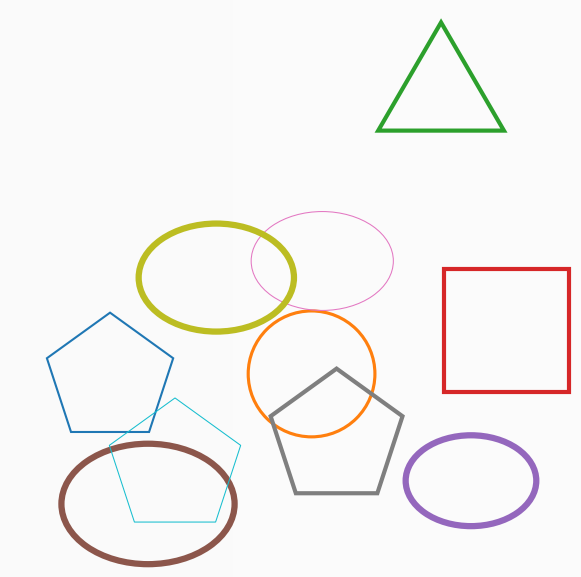[{"shape": "pentagon", "thickness": 1, "radius": 0.57, "center": [0.189, 0.344]}, {"shape": "circle", "thickness": 1.5, "radius": 0.55, "center": [0.536, 0.352]}, {"shape": "triangle", "thickness": 2, "radius": 0.62, "center": [0.759, 0.835]}, {"shape": "square", "thickness": 2, "radius": 0.53, "center": [0.871, 0.427]}, {"shape": "oval", "thickness": 3, "radius": 0.56, "center": [0.81, 0.167]}, {"shape": "oval", "thickness": 3, "radius": 0.74, "center": [0.255, 0.126]}, {"shape": "oval", "thickness": 0.5, "radius": 0.61, "center": [0.554, 0.547]}, {"shape": "pentagon", "thickness": 2, "radius": 0.6, "center": [0.579, 0.242]}, {"shape": "oval", "thickness": 3, "radius": 0.67, "center": [0.372, 0.518]}, {"shape": "pentagon", "thickness": 0.5, "radius": 0.59, "center": [0.301, 0.191]}]